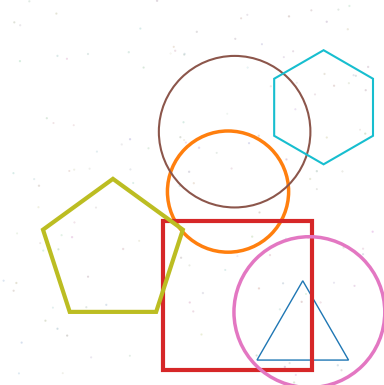[{"shape": "triangle", "thickness": 1, "radius": 0.69, "center": [0.786, 0.133]}, {"shape": "circle", "thickness": 2.5, "radius": 0.79, "center": [0.592, 0.502]}, {"shape": "square", "thickness": 3, "radius": 0.97, "center": [0.617, 0.233]}, {"shape": "circle", "thickness": 1.5, "radius": 0.98, "center": [0.609, 0.658]}, {"shape": "circle", "thickness": 2.5, "radius": 0.98, "center": [0.804, 0.189]}, {"shape": "pentagon", "thickness": 3, "radius": 0.95, "center": [0.293, 0.344]}, {"shape": "hexagon", "thickness": 1.5, "radius": 0.74, "center": [0.84, 0.721]}]